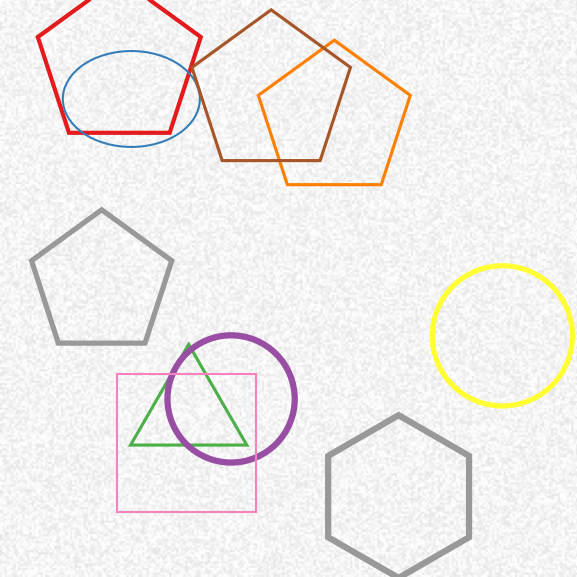[{"shape": "pentagon", "thickness": 2, "radius": 0.74, "center": [0.207, 0.889]}, {"shape": "oval", "thickness": 1, "radius": 0.59, "center": [0.227, 0.828]}, {"shape": "triangle", "thickness": 1.5, "radius": 0.58, "center": [0.327, 0.287]}, {"shape": "circle", "thickness": 3, "radius": 0.55, "center": [0.4, 0.308]}, {"shape": "pentagon", "thickness": 1.5, "radius": 0.69, "center": [0.579, 0.791]}, {"shape": "circle", "thickness": 2.5, "radius": 0.61, "center": [0.87, 0.418]}, {"shape": "pentagon", "thickness": 1.5, "radius": 0.72, "center": [0.47, 0.838]}, {"shape": "square", "thickness": 1, "radius": 0.6, "center": [0.323, 0.232]}, {"shape": "hexagon", "thickness": 3, "radius": 0.7, "center": [0.69, 0.139]}, {"shape": "pentagon", "thickness": 2.5, "radius": 0.64, "center": [0.176, 0.508]}]